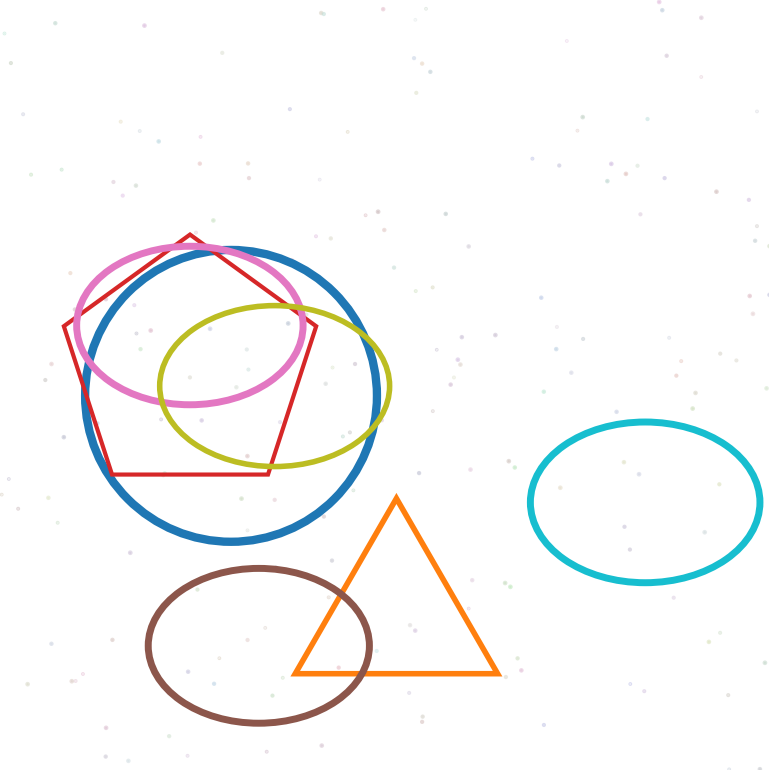[{"shape": "circle", "thickness": 3, "radius": 0.95, "center": [0.3, 0.486]}, {"shape": "triangle", "thickness": 2, "radius": 0.76, "center": [0.515, 0.201]}, {"shape": "pentagon", "thickness": 1.5, "radius": 0.86, "center": [0.247, 0.523]}, {"shape": "oval", "thickness": 2.5, "radius": 0.72, "center": [0.336, 0.161]}, {"shape": "oval", "thickness": 2.5, "radius": 0.74, "center": [0.247, 0.577]}, {"shape": "oval", "thickness": 2, "radius": 0.75, "center": [0.357, 0.499]}, {"shape": "oval", "thickness": 2.5, "radius": 0.75, "center": [0.838, 0.348]}]